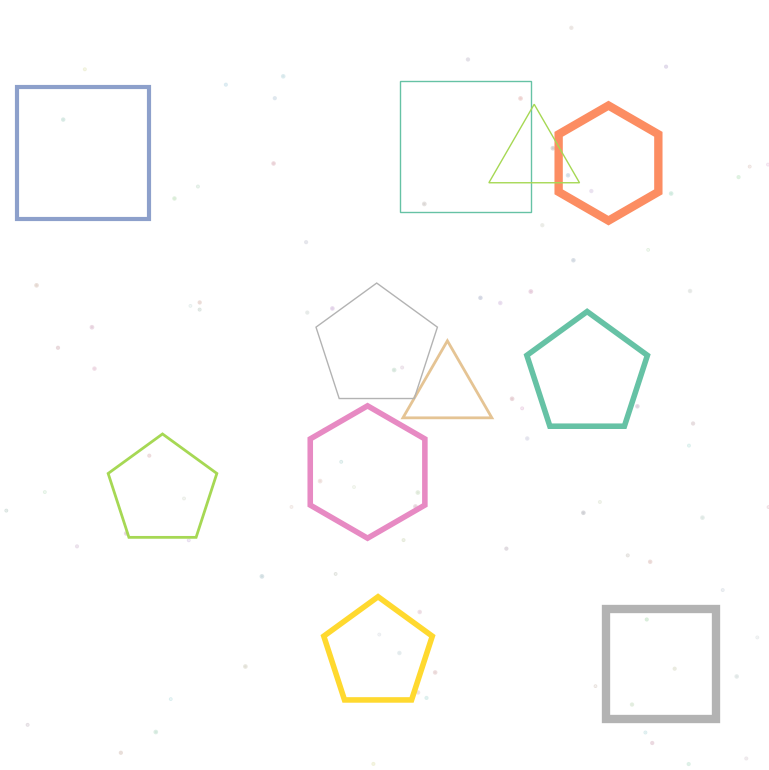[{"shape": "square", "thickness": 0.5, "radius": 0.42, "center": [0.604, 0.81]}, {"shape": "pentagon", "thickness": 2, "radius": 0.41, "center": [0.763, 0.513]}, {"shape": "hexagon", "thickness": 3, "radius": 0.37, "center": [0.79, 0.788]}, {"shape": "square", "thickness": 1.5, "radius": 0.43, "center": [0.108, 0.801]}, {"shape": "hexagon", "thickness": 2, "radius": 0.43, "center": [0.477, 0.387]}, {"shape": "pentagon", "thickness": 1, "radius": 0.37, "center": [0.211, 0.362]}, {"shape": "triangle", "thickness": 0.5, "radius": 0.34, "center": [0.694, 0.797]}, {"shape": "pentagon", "thickness": 2, "radius": 0.37, "center": [0.491, 0.151]}, {"shape": "triangle", "thickness": 1, "radius": 0.33, "center": [0.581, 0.491]}, {"shape": "pentagon", "thickness": 0.5, "radius": 0.41, "center": [0.489, 0.55]}, {"shape": "square", "thickness": 3, "radius": 0.36, "center": [0.858, 0.138]}]